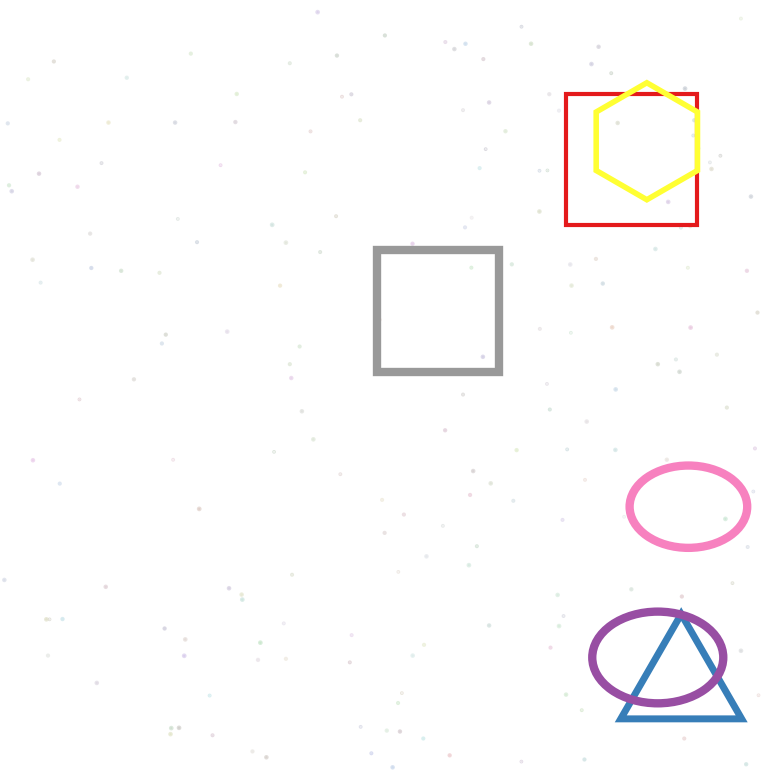[{"shape": "square", "thickness": 1.5, "radius": 0.43, "center": [0.821, 0.792]}, {"shape": "triangle", "thickness": 2.5, "radius": 0.45, "center": [0.885, 0.112]}, {"shape": "oval", "thickness": 3, "radius": 0.43, "center": [0.854, 0.146]}, {"shape": "hexagon", "thickness": 2, "radius": 0.38, "center": [0.84, 0.817]}, {"shape": "oval", "thickness": 3, "radius": 0.38, "center": [0.894, 0.342]}, {"shape": "square", "thickness": 3, "radius": 0.4, "center": [0.568, 0.596]}]